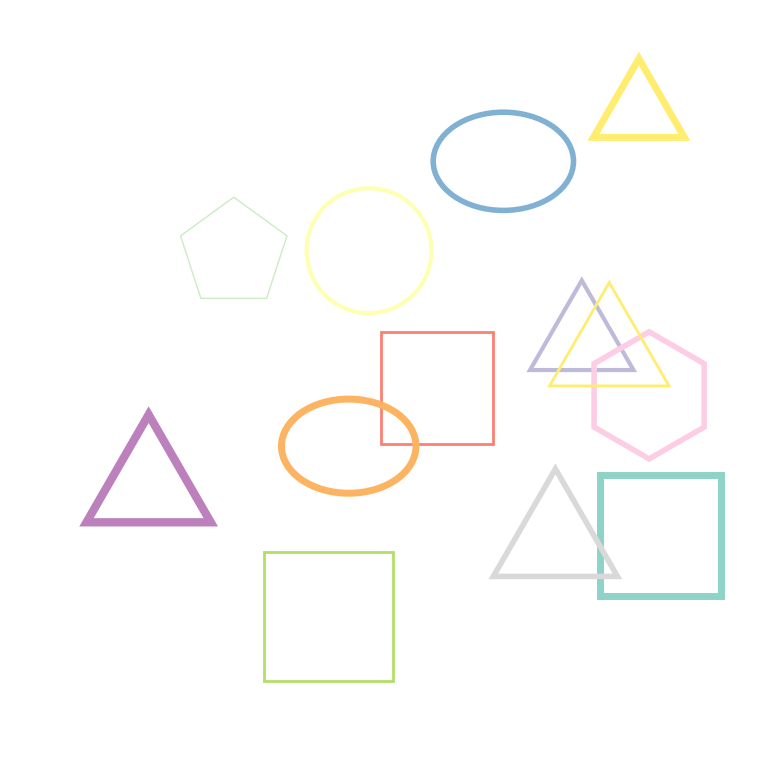[{"shape": "square", "thickness": 2.5, "radius": 0.39, "center": [0.858, 0.305]}, {"shape": "circle", "thickness": 1.5, "radius": 0.41, "center": [0.479, 0.674]}, {"shape": "triangle", "thickness": 1.5, "radius": 0.39, "center": [0.756, 0.558]}, {"shape": "square", "thickness": 1, "radius": 0.36, "center": [0.568, 0.496]}, {"shape": "oval", "thickness": 2, "radius": 0.46, "center": [0.654, 0.791]}, {"shape": "oval", "thickness": 2.5, "radius": 0.44, "center": [0.453, 0.421]}, {"shape": "square", "thickness": 1, "radius": 0.42, "center": [0.427, 0.199]}, {"shape": "hexagon", "thickness": 2, "radius": 0.41, "center": [0.843, 0.487]}, {"shape": "triangle", "thickness": 2, "radius": 0.47, "center": [0.721, 0.298]}, {"shape": "triangle", "thickness": 3, "radius": 0.47, "center": [0.193, 0.368]}, {"shape": "pentagon", "thickness": 0.5, "radius": 0.36, "center": [0.304, 0.671]}, {"shape": "triangle", "thickness": 2.5, "radius": 0.34, "center": [0.83, 0.856]}, {"shape": "triangle", "thickness": 1, "radius": 0.45, "center": [0.791, 0.544]}]